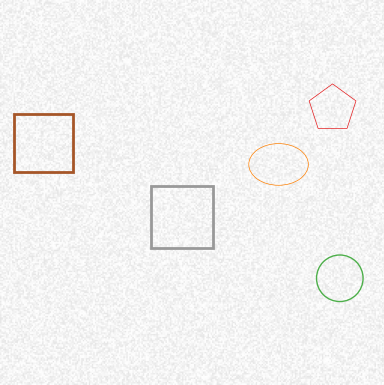[{"shape": "pentagon", "thickness": 0.5, "radius": 0.32, "center": [0.864, 0.718]}, {"shape": "circle", "thickness": 1, "radius": 0.3, "center": [0.883, 0.277]}, {"shape": "oval", "thickness": 0.5, "radius": 0.39, "center": [0.724, 0.573]}, {"shape": "square", "thickness": 2, "radius": 0.38, "center": [0.113, 0.629]}, {"shape": "square", "thickness": 2, "radius": 0.4, "center": [0.473, 0.437]}]